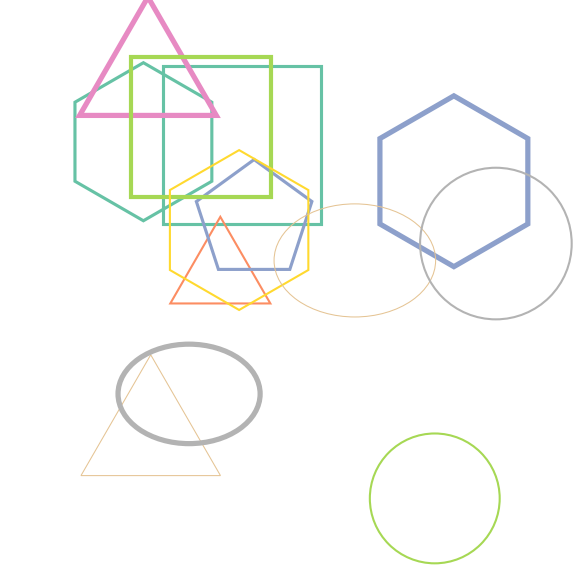[{"shape": "square", "thickness": 1.5, "radius": 0.68, "center": [0.419, 0.748]}, {"shape": "hexagon", "thickness": 1.5, "radius": 0.68, "center": [0.248, 0.754]}, {"shape": "triangle", "thickness": 1, "radius": 0.5, "center": [0.382, 0.524]}, {"shape": "pentagon", "thickness": 1.5, "radius": 0.53, "center": [0.44, 0.618]}, {"shape": "hexagon", "thickness": 2.5, "radius": 0.74, "center": [0.786, 0.685]}, {"shape": "triangle", "thickness": 2.5, "radius": 0.68, "center": [0.256, 0.868]}, {"shape": "square", "thickness": 2, "radius": 0.6, "center": [0.348, 0.779]}, {"shape": "circle", "thickness": 1, "radius": 0.56, "center": [0.753, 0.136]}, {"shape": "hexagon", "thickness": 1, "radius": 0.69, "center": [0.414, 0.601]}, {"shape": "triangle", "thickness": 0.5, "radius": 0.7, "center": [0.261, 0.245]}, {"shape": "oval", "thickness": 0.5, "radius": 0.7, "center": [0.614, 0.548]}, {"shape": "oval", "thickness": 2.5, "radius": 0.62, "center": [0.327, 0.317]}, {"shape": "circle", "thickness": 1, "radius": 0.66, "center": [0.859, 0.577]}]